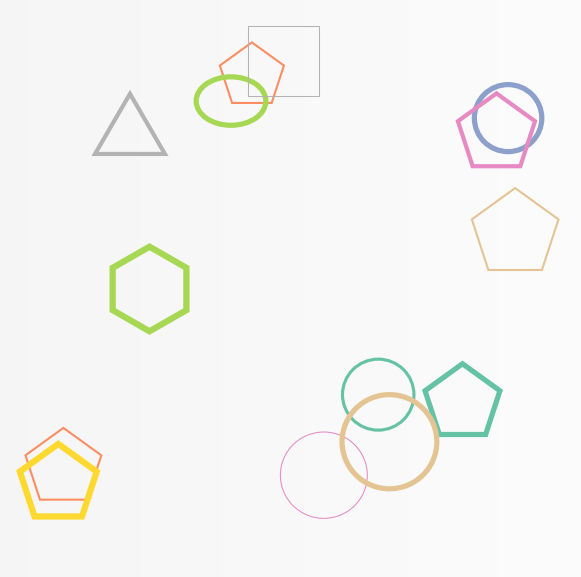[{"shape": "pentagon", "thickness": 2.5, "radius": 0.34, "center": [0.796, 0.302]}, {"shape": "circle", "thickness": 1.5, "radius": 0.31, "center": [0.651, 0.316]}, {"shape": "pentagon", "thickness": 1, "radius": 0.29, "center": [0.433, 0.868]}, {"shape": "pentagon", "thickness": 1, "radius": 0.34, "center": [0.109, 0.189]}, {"shape": "circle", "thickness": 2.5, "radius": 0.29, "center": [0.874, 0.795]}, {"shape": "pentagon", "thickness": 2, "radius": 0.35, "center": [0.854, 0.768]}, {"shape": "circle", "thickness": 0.5, "radius": 0.37, "center": [0.557, 0.176]}, {"shape": "hexagon", "thickness": 3, "radius": 0.37, "center": [0.257, 0.499]}, {"shape": "oval", "thickness": 2.5, "radius": 0.3, "center": [0.397, 0.824]}, {"shape": "pentagon", "thickness": 3, "radius": 0.35, "center": [0.1, 0.161]}, {"shape": "pentagon", "thickness": 1, "radius": 0.39, "center": [0.886, 0.595]}, {"shape": "circle", "thickness": 2.5, "radius": 0.41, "center": [0.67, 0.234]}, {"shape": "square", "thickness": 0.5, "radius": 0.3, "center": [0.488, 0.894]}, {"shape": "triangle", "thickness": 2, "radius": 0.35, "center": [0.224, 0.767]}]